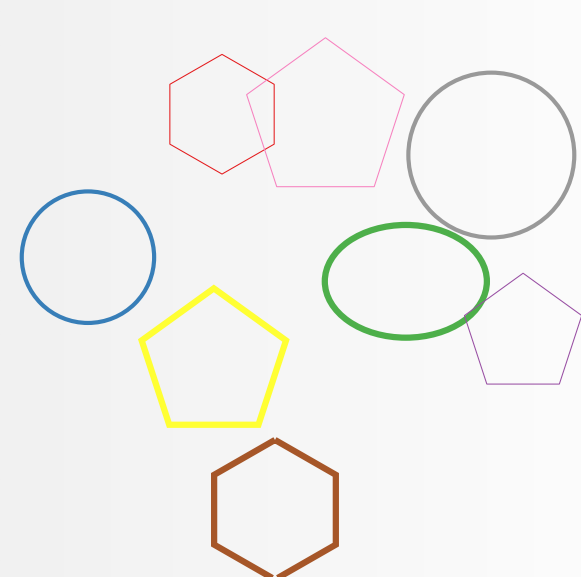[{"shape": "hexagon", "thickness": 0.5, "radius": 0.52, "center": [0.382, 0.801]}, {"shape": "circle", "thickness": 2, "radius": 0.57, "center": [0.151, 0.554]}, {"shape": "oval", "thickness": 3, "radius": 0.7, "center": [0.698, 0.512]}, {"shape": "pentagon", "thickness": 0.5, "radius": 0.53, "center": [0.9, 0.42]}, {"shape": "pentagon", "thickness": 3, "radius": 0.65, "center": [0.368, 0.369]}, {"shape": "hexagon", "thickness": 3, "radius": 0.6, "center": [0.473, 0.116]}, {"shape": "pentagon", "thickness": 0.5, "radius": 0.71, "center": [0.56, 0.791]}, {"shape": "circle", "thickness": 2, "radius": 0.71, "center": [0.845, 0.731]}]